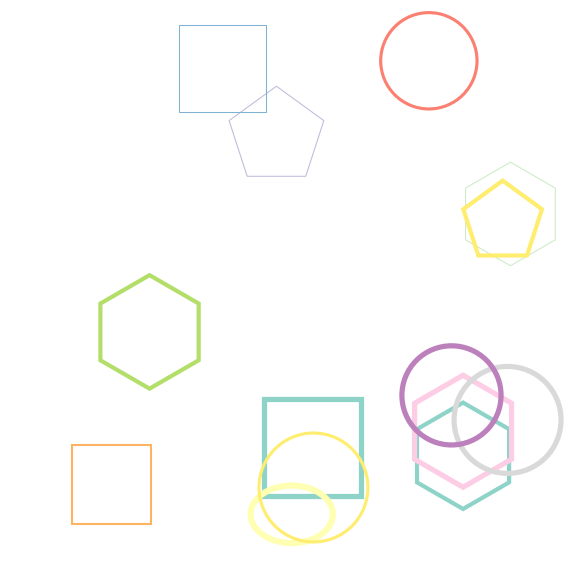[{"shape": "hexagon", "thickness": 2, "radius": 0.46, "center": [0.802, 0.21]}, {"shape": "square", "thickness": 2.5, "radius": 0.42, "center": [0.541, 0.224]}, {"shape": "oval", "thickness": 3, "radius": 0.36, "center": [0.505, 0.109]}, {"shape": "pentagon", "thickness": 0.5, "radius": 0.43, "center": [0.479, 0.764]}, {"shape": "circle", "thickness": 1.5, "radius": 0.42, "center": [0.743, 0.894]}, {"shape": "square", "thickness": 0.5, "radius": 0.38, "center": [0.385, 0.881]}, {"shape": "square", "thickness": 1, "radius": 0.34, "center": [0.193, 0.16]}, {"shape": "hexagon", "thickness": 2, "radius": 0.49, "center": [0.259, 0.424]}, {"shape": "hexagon", "thickness": 2.5, "radius": 0.48, "center": [0.802, 0.252]}, {"shape": "circle", "thickness": 2.5, "radius": 0.46, "center": [0.879, 0.272]}, {"shape": "circle", "thickness": 2.5, "radius": 0.43, "center": [0.782, 0.315]}, {"shape": "hexagon", "thickness": 0.5, "radius": 0.45, "center": [0.884, 0.629]}, {"shape": "circle", "thickness": 1.5, "radius": 0.47, "center": [0.543, 0.155]}, {"shape": "pentagon", "thickness": 2, "radius": 0.36, "center": [0.87, 0.615]}]